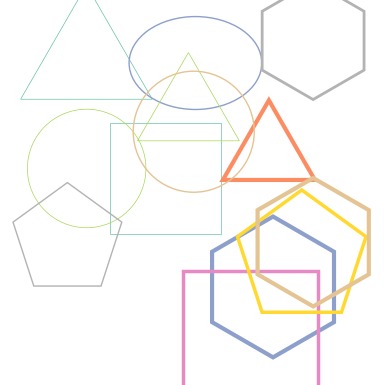[{"shape": "triangle", "thickness": 0.5, "radius": 0.99, "center": [0.225, 0.841]}, {"shape": "square", "thickness": 0.5, "radius": 0.72, "center": [0.43, 0.536]}, {"shape": "triangle", "thickness": 3, "radius": 0.69, "center": [0.698, 0.602]}, {"shape": "oval", "thickness": 1, "radius": 0.86, "center": [0.508, 0.836]}, {"shape": "hexagon", "thickness": 3, "radius": 0.91, "center": [0.709, 0.255]}, {"shape": "square", "thickness": 2.5, "radius": 0.88, "center": [0.651, 0.122]}, {"shape": "triangle", "thickness": 0.5, "radius": 0.76, "center": [0.489, 0.711]}, {"shape": "circle", "thickness": 0.5, "radius": 0.77, "center": [0.225, 0.562]}, {"shape": "pentagon", "thickness": 2.5, "radius": 0.88, "center": [0.784, 0.331]}, {"shape": "hexagon", "thickness": 3, "radius": 0.83, "center": [0.814, 0.371]}, {"shape": "circle", "thickness": 1, "radius": 0.79, "center": [0.503, 0.658]}, {"shape": "hexagon", "thickness": 2, "radius": 0.76, "center": [0.813, 0.894]}, {"shape": "pentagon", "thickness": 1, "radius": 0.74, "center": [0.175, 0.377]}]